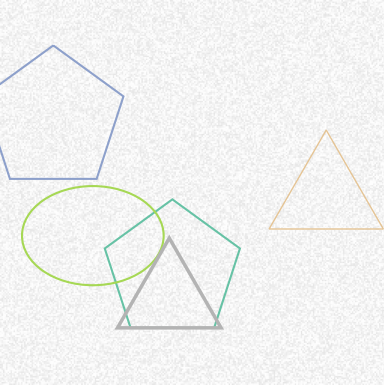[{"shape": "pentagon", "thickness": 1.5, "radius": 0.92, "center": [0.448, 0.298]}, {"shape": "pentagon", "thickness": 1.5, "radius": 0.96, "center": [0.138, 0.69]}, {"shape": "oval", "thickness": 1.5, "radius": 0.92, "center": [0.241, 0.388]}, {"shape": "triangle", "thickness": 1, "radius": 0.86, "center": [0.847, 0.491]}, {"shape": "triangle", "thickness": 2.5, "radius": 0.78, "center": [0.44, 0.226]}]